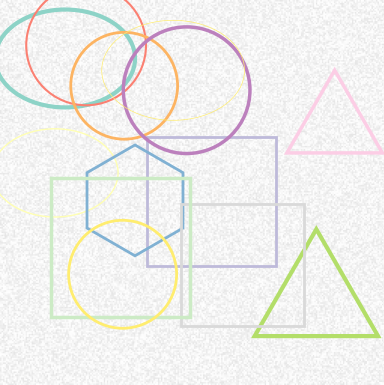[{"shape": "oval", "thickness": 3, "radius": 0.91, "center": [0.169, 0.848]}, {"shape": "oval", "thickness": 1, "radius": 0.82, "center": [0.143, 0.551]}, {"shape": "square", "thickness": 2, "radius": 0.84, "center": [0.549, 0.476]}, {"shape": "circle", "thickness": 1.5, "radius": 0.78, "center": [0.224, 0.882]}, {"shape": "hexagon", "thickness": 2, "radius": 0.72, "center": [0.351, 0.48]}, {"shape": "circle", "thickness": 2, "radius": 0.69, "center": [0.323, 0.777]}, {"shape": "triangle", "thickness": 3, "radius": 0.93, "center": [0.822, 0.22]}, {"shape": "triangle", "thickness": 2.5, "radius": 0.72, "center": [0.869, 0.674]}, {"shape": "square", "thickness": 2, "radius": 0.8, "center": [0.63, 0.312]}, {"shape": "circle", "thickness": 2.5, "radius": 0.82, "center": [0.485, 0.766]}, {"shape": "square", "thickness": 2.5, "radius": 0.9, "center": [0.313, 0.357]}, {"shape": "circle", "thickness": 2, "radius": 0.7, "center": [0.319, 0.288]}, {"shape": "oval", "thickness": 0.5, "radius": 0.93, "center": [0.45, 0.817]}]